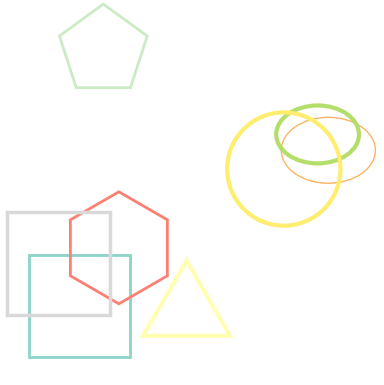[{"shape": "square", "thickness": 2, "radius": 0.66, "center": [0.207, 0.206]}, {"shape": "triangle", "thickness": 3, "radius": 0.65, "center": [0.485, 0.193]}, {"shape": "hexagon", "thickness": 2, "radius": 0.73, "center": [0.309, 0.356]}, {"shape": "oval", "thickness": 1, "radius": 0.61, "center": [0.853, 0.61]}, {"shape": "oval", "thickness": 3, "radius": 0.54, "center": [0.825, 0.651]}, {"shape": "square", "thickness": 2.5, "radius": 0.67, "center": [0.152, 0.315]}, {"shape": "pentagon", "thickness": 2, "radius": 0.6, "center": [0.268, 0.869]}, {"shape": "circle", "thickness": 3, "radius": 0.74, "center": [0.737, 0.561]}]